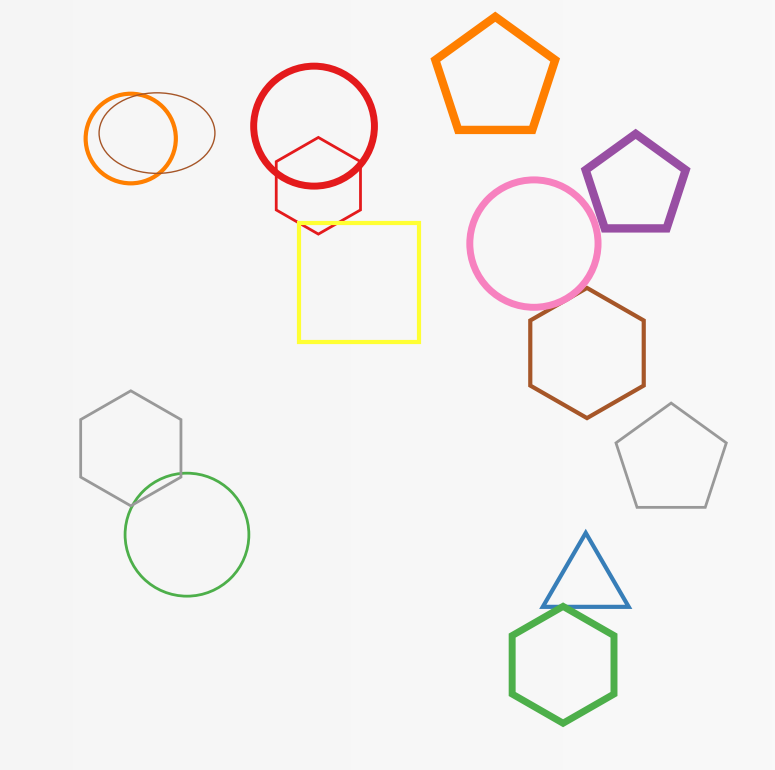[{"shape": "hexagon", "thickness": 1, "radius": 0.31, "center": [0.411, 0.759]}, {"shape": "circle", "thickness": 2.5, "radius": 0.39, "center": [0.405, 0.836]}, {"shape": "triangle", "thickness": 1.5, "radius": 0.32, "center": [0.756, 0.244]}, {"shape": "circle", "thickness": 1, "radius": 0.4, "center": [0.241, 0.306]}, {"shape": "hexagon", "thickness": 2.5, "radius": 0.38, "center": [0.727, 0.137]}, {"shape": "pentagon", "thickness": 3, "radius": 0.34, "center": [0.82, 0.758]}, {"shape": "circle", "thickness": 1.5, "radius": 0.29, "center": [0.169, 0.82]}, {"shape": "pentagon", "thickness": 3, "radius": 0.41, "center": [0.639, 0.897]}, {"shape": "square", "thickness": 1.5, "radius": 0.39, "center": [0.463, 0.633]}, {"shape": "hexagon", "thickness": 1.5, "radius": 0.42, "center": [0.757, 0.542]}, {"shape": "oval", "thickness": 0.5, "radius": 0.37, "center": [0.203, 0.827]}, {"shape": "circle", "thickness": 2.5, "radius": 0.41, "center": [0.689, 0.684]}, {"shape": "hexagon", "thickness": 1, "radius": 0.37, "center": [0.169, 0.418]}, {"shape": "pentagon", "thickness": 1, "radius": 0.37, "center": [0.866, 0.402]}]